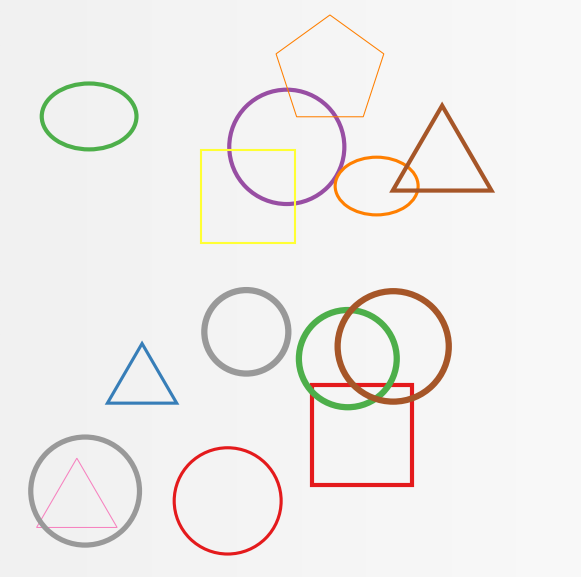[{"shape": "circle", "thickness": 1.5, "radius": 0.46, "center": [0.392, 0.132]}, {"shape": "square", "thickness": 2, "radius": 0.43, "center": [0.623, 0.245]}, {"shape": "triangle", "thickness": 1.5, "radius": 0.34, "center": [0.244, 0.335]}, {"shape": "circle", "thickness": 3, "radius": 0.42, "center": [0.598, 0.378]}, {"shape": "oval", "thickness": 2, "radius": 0.41, "center": [0.153, 0.797]}, {"shape": "circle", "thickness": 2, "radius": 0.5, "center": [0.493, 0.745]}, {"shape": "oval", "thickness": 1.5, "radius": 0.36, "center": [0.648, 0.677]}, {"shape": "pentagon", "thickness": 0.5, "radius": 0.49, "center": [0.568, 0.876]}, {"shape": "square", "thickness": 1, "radius": 0.4, "center": [0.426, 0.659]}, {"shape": "triangle", "thickness": 2, "radius": 0.49, "center": [0.761, 0.718]}, {"shape": "circle", "thickness": 3, "radius": 0.48, "center": [0.676, 0.399]}, {"shape": "triangle", "thickness": 0.5, "radius": 0.4, "center": [0.132, 0.126]}, {"shape": "circle", "thickness": 2.5, "radius": 0.47, "center": [0.146, 0.149]}, {"shape": "circle", "thickness": 3, "radius": 0.36, "center": [0.424, 0.425]}]